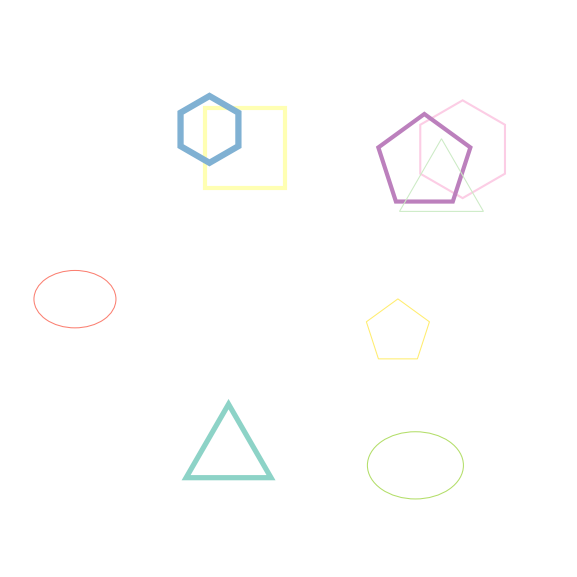[{"shape": "triangle", "thickness": 2.5, "radius": 0.42, "center": [0.396, 0.214]}, {"shape": "square", "thickness": 2, "radius": 0.35, "center": [0.424, 0.743]}, {"shape": "oval", "thickness": 0.5, "radius": 0.35, "center": [0.13, 0.481]}, {"shape": "hexagon", "thickness": 3, "radius": 0.29, "center": [0.363, 0.775]}, {"shape": "oval", "thickness": 0.5, "radius": 0.42, "center": [0.719, 0.193]}, {"shape": "hexagon", "thickness": 1, "radius": 0.42, "center": [0.801, 0.741]}, {"shape": "pentagon", "thickness": 2, "radius": 0.42, "center": [0.735, 0.718]}, {"shape": "triangle", "thickness": 0.5, "radius": 0.42, "center": [0.764, 0.675]}, {"shape": "pentagon", "thickness": 0.5, "radius": 0.29, "center": [0.689, 0.424]}]